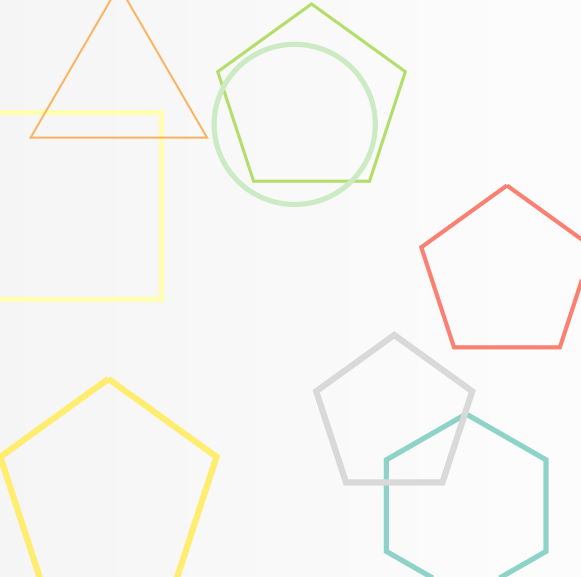[{"shape": "hexagon", "thickness": 2.5, "radius": 0.79, "center": [0.802, 0.124]}, {"shape": "square", "thickness": 2.5, "radius": 0.81, "center": [0.114, 0.643]}, {"shape": "pentagon", "thickness": 2, "radius": 0.77, "center": [0.872, 0.523]}, {"shape": "triangle", "thickness": 1, "radius": 0.88, "center": [0.204, 0.848]}, {"shape": "pentagon", "thickness": 1.5, "radius": 0.85, "center": [0.536, 0.823]}, {"shape": "pentagon", "thickness": 3, "radius": 0.71, "center": [0.678, 0.278]}, {"shape": "circle", "thickness": 2.5, "radius": 0.69, "center": [0.507, 0.784]}, {"shape": "pentagon", "thickness": 3, "radius": 0.98, "center": [0.187, 0.148]}]